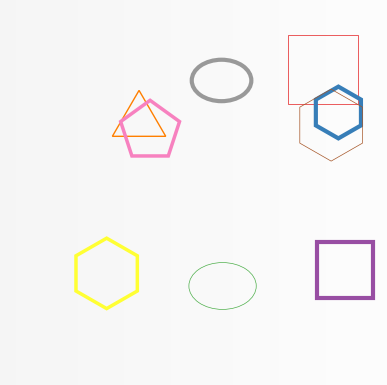[{"shape": "square", "thickness": 0.5, "radius": 0.45, "center": [0.834, 0.82]}, {"shape": "hexagon", "thickness": 3, "radius": 0.34, "center": [0.873, 0.708]}, {"shape": "oval", "thickness": 0.5, "radius": 0.43, "center": [0.574, 0.257]}, {"shape": "square", "thickness": 3, "radius": 0.36, "center": [0.89, 0.299]}, {"shape": "triangle", "thickness": 1, "radius": 0.4, "center": [0.359, 0.686]}, {"shape": "hexagon", "thickness": 2.5, "radius": 0.46, "center": [0.275, 0.29]}, {"shape": "hexagon", "thickness": 0.5, "radius": 0.47, "center": [0.855, 0.675]}, {"shape": "pentagon", "thickness": 2.5, "radius": 0.4, "center": [0.387, 0.66]}, {"shape": "oval", "thickness": 3, "radius": 0.38, "center": [0.572, 0.791]}]